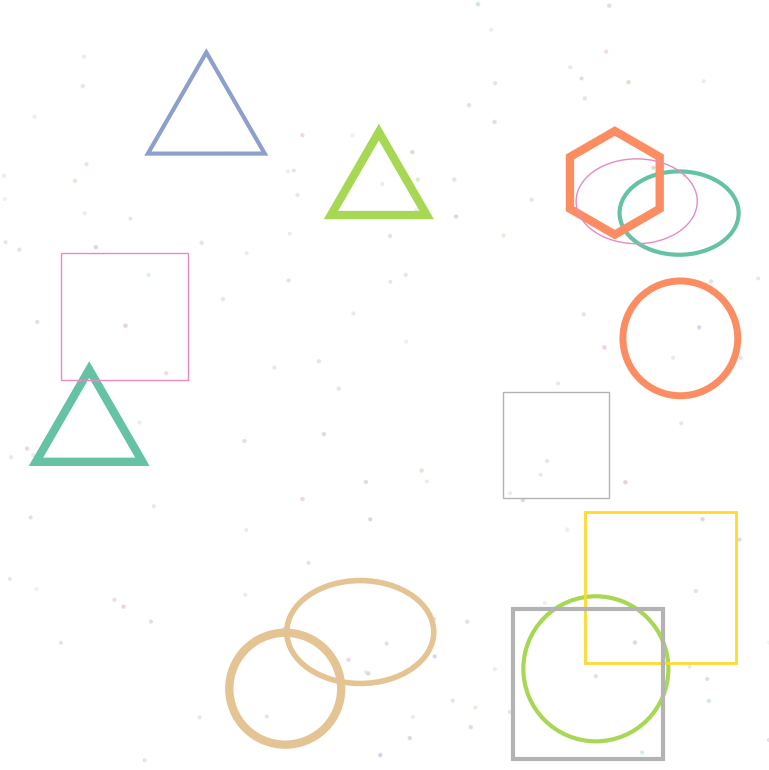[{"shape": "oval", "thickness": 1.5, "radius": 0.39, "center": [0.882, 0.723]}, {"shape": "triangle", "thickness": 3, "radius": 0.4, "center": [0.116, 0.44]}, {"shape": "hexagon", "thickness": 3, "radius": 0.34, "center": [0.798, 0.763]}, {"shape": "circle", "thickness": 2.5, "radius": 0.37, "center": [0.884, 0.561]}, {"shape": "triangle", "thickness": 1.5, "radius": 0.44, "center": [0.268, 0.844]}, {"shape": "square", "thickness": 0.5, "radius": 0.41, "center": [0.162, 0.589]}, {"shape": "oval", "thickness": 0.5, "radius": 0.39, "center": [0.827, 0.739]}, {"shape": "triangle", "thickness": 3, "radius": 0.36, "center": [0.492, 0.757]}, {"shape": "circle", "thickness": 1.5, "radius": 0.47, "center": [0.774, 0.131]}, {"shape": "square", "thickness": 1, "radius": 0.49, "center": [0.857, 0.237]}, {"shape": "oval", "thickness": 2, "radius": 0.48, "center": [0.468, 0.179]}, {"shape": "circle", "thickness": 3, "radius": 0.36, "center": [0.37, 0.106]}, {"shape": "square", "thickness": 0.5, "radius": 0.34, "center": [0.722, 0.422]}, {"shape": "square", "thickness": 1.5, "radius": 0.49, "center": [0.764, 0.112]}]